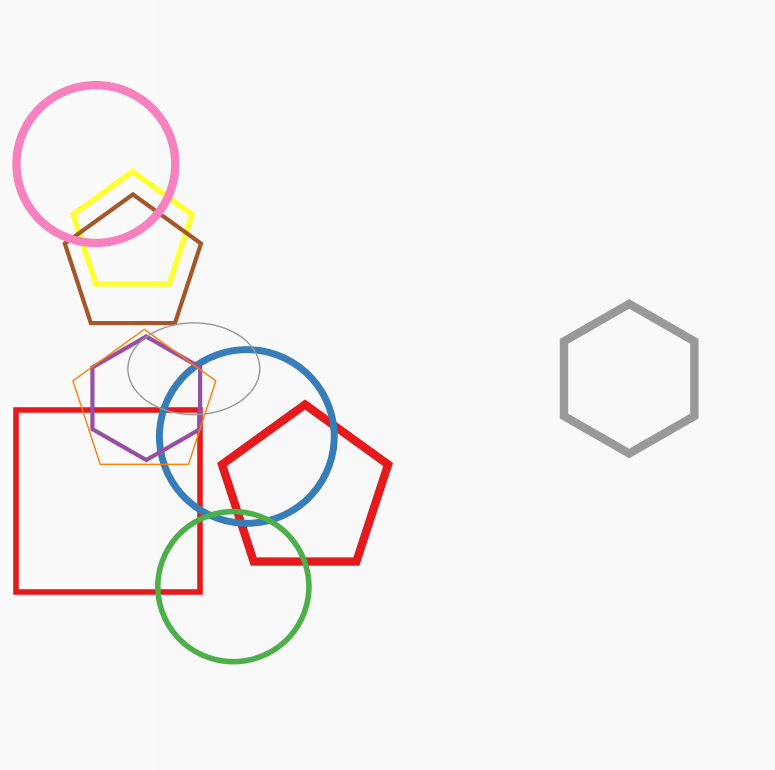[{"shape": "square", "thickness": 2, "radius": 0.59, "center": [0.139, 0.349]}, {"shape": "pentagon", "thickness": 3, "radius": 0.56, "center": [0.394, 0.362]}, {"shape": "circle", "thickness": 2.5, "radius": 0.56, "center": [0.318, 0.433]}, {"shape": "circle", "thickness": 2, "radius": 0.49, "center": [0.301, 0.238]}, {"shape": "hexagon", "thickness": 1.5, "radius": 0.4, "center": [0.189, 0.483]}, {"shape": "pentagon", "thickness": 0.5, "radius": 0.48, "center": [0.186, 0.475]}, {"shape": "pentagon", "thickness": 2, "radius": 0.4, "center": [0.171, 0.697]}, {"shape": "pentagon", "thickness": 1.5, "radius": 0.46, "center": [0.172, 0.655]}, {"shape": "circle", "thickness": 3, "radius": 0.51, "center": [0.124, 0.787]}, {"shape": "hexagon", "thickness": 3, "radius": 0.49, "center": [0.812, 0.508]}, {"shape": "oval", "thickness": 0.5, "radius": 0.43, "center": [0.25, 0.521]}]